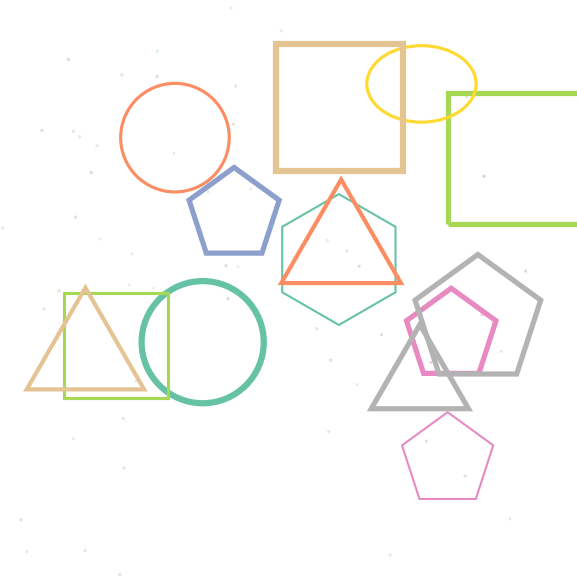[{"shape": "hexagon", "thickness": 1, "radius": 0.57, "center": [0.587, 0.55]}, {"shape": "circle", "thickness": 3, "radius": 0.53, "center": [0.351, 0.407]}, {"shape": "triangle", "thickness": 2, "radius": 0.6, "center": [0.591, 0.569]}, {"shape": "circle", "thickness": 1.5, "radius": 0.47, "center": [0.303, 0.761]}, {"shape": "pentagon", "thickness": 2.5, "radius": 0.41, "center": [0.405, 0.627]}, {"shape": "pentagon", "thickness": 2.5, "radius": 0.41, "center": [0.781, 0.419]}, {"shape": "pentagon", "thickness": 1, "radius": 0.42, "center": [0.775, 0.202]}, {"shape": "square", "thickness": 2.5, "radius": 0.57, "center": [0.89, 0.725]}, {"shape": "square", "thickness": 1.5, "radius": 0.45, "center": [0.201, 0.401]}, {"shape": "oval", "thickness": 1.5, "radius": 0.47, "center": [0.73, 0.854]}, {"shape": "square", "thickness": 3, "radius": 0.55, "center": [0.587, 0.812]}, {"shape": "triangle", "thickness": 2, "radius": 0.59, "center": [0.148, 0.384]}, {"shape": "triangle", "thickness": 2.5, "radius": 0.49, "center": [0.727, 0.34]}, {"shape": "pentagon", "thickness": 2.5, "radius": 0.57, "center": [0.827, 0.444]}]